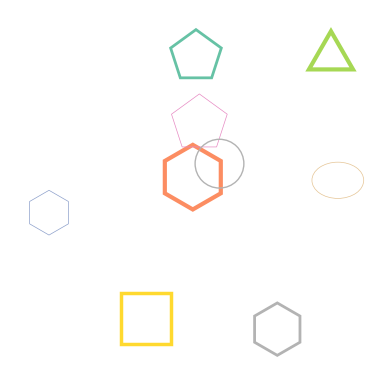[{"shape": "pentagon", "thickness": 2, "radius": 0.35, "center": [0.509, 0.854]}, {"shape": "hexagon", "thickness": 3, "radius": 0.42, "center": [0.501, 0.54]}, {"shape": "hexagon", "thickness": 0.5, "radius": 0.29, "center": [0.127, 0.448]}, {"shape": "pentagon", "thickness": 0.5, "radius": 0.38, "center": [0.518, 0.68]}, {"shape": "triangle", "thickness": 3, "radius": 0.33, "center": [0.86, 0.853]}, {"shape": "square", "thickness": 2.5, "radius": 0.33, "center": [0.38, 0.172]}, {"shape": "oval", "thickness": 0.5, "radius": 0.34, "center": [0.877, 0.532]}, {"shape": "circle", "thickness": 1, "radius": 0.32, "center": [0.57, 0.575]}, {"shape": "hexagon", "thickness": 2, "radius": 0.34, "center": [0.72, 0.145]}]